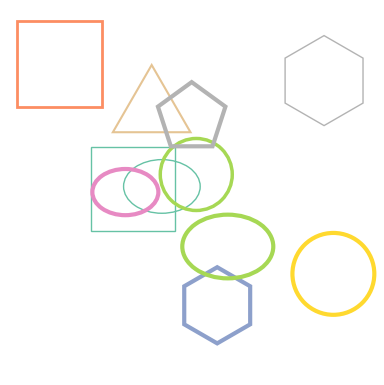[{"shape": "oval", "thickness": 1, "radius": 0.5, "center": [0.42, 0.516]}, {"shape": "square", "thickness": 1, "radius": 0.55, "center": [0.345, 0.508]}, {"shape": "square", "thickness": 2, "radius": 0.55, "center": [0.154, 0.834]}, {"shape": "hexagon", "thickness": 3, "radius": 0.49, "center": [0.564, 0.207]}, {"shape": "oval", "thickness": 3, "radius": 0.43, "center": [0.326, 0.501]}, {"shape": "circle", "thickness": 2.5, "radius": 0.47, "center": [0.51, 0.547]}, {"shape": "oval", "thickness": 3, "radius": 0.59, "center": [0.592, 0.36]}, {"shape": "circle", "thickness": 3, "radius": 0.53, "center": [0.866, 0.289]}, {"shape": "triangle", "thickness": 1.5, "radius": 0.58, "center": [0.394, 0.715]}, {"shape": "hexagon", "thickness": 1, "radius": 0.58, "center": [0.842, 0.791]}, {"shape": "pentagon", "thickness": 3, "radius": 0.46, "center": [0.498, 0.695]}]